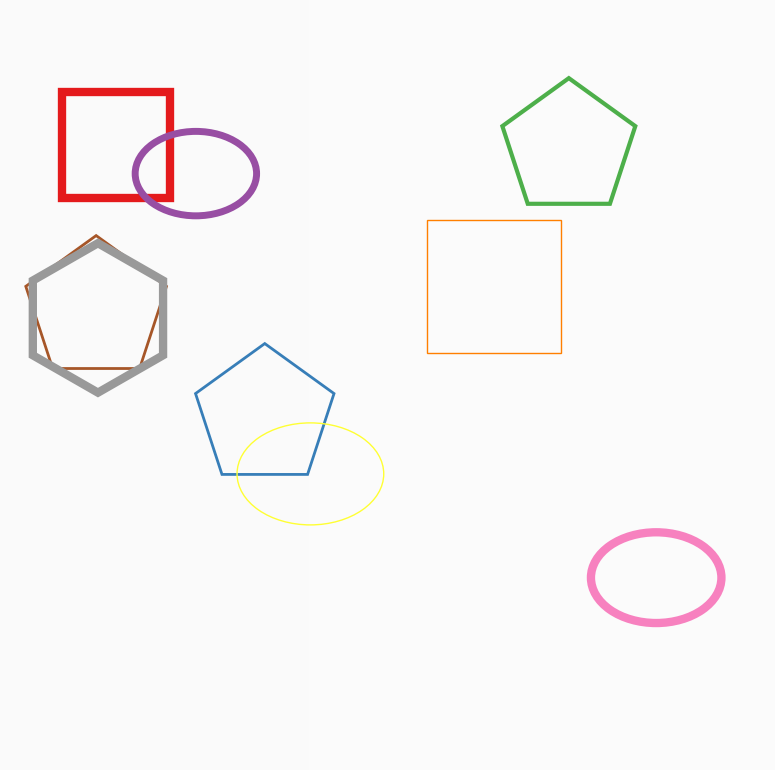[{"shape": "square", "thickness": 3, "radius": 0.35, "center": [0.15, 0.812]}, {"shape": "pentagon", "thickness": 1, "radius": 0.47, "center": [0.342, 0.46]}, {"shape": "pentagon", "thickness": 1.5, "radius": 0.45, "center": [0.734, 0.808]}, {"shape": "oval", "thickness": 2.5, "radius": 0.39, "center": [0.253, 0.775]}, {"shape": "square", "thickness": 0.5, "radius": 0.43, "center": [0.637, 0.628]}, {"shape": "oval", "thickness": 0.5, "radius": 0.47, "center": [0.401, 0.385]}, {"shape": "pentagon", "thickness": 1, "radius": 0.48, "center": [0.124, 0.599]}, {"shape": "oval", "thickness": 3, "radius": 0.42, "center": [0.847, 0.25]}, {"shape": "hexagon", "thickness": 3, "radius": 0.49, "center": [0.126, 0.587]}]